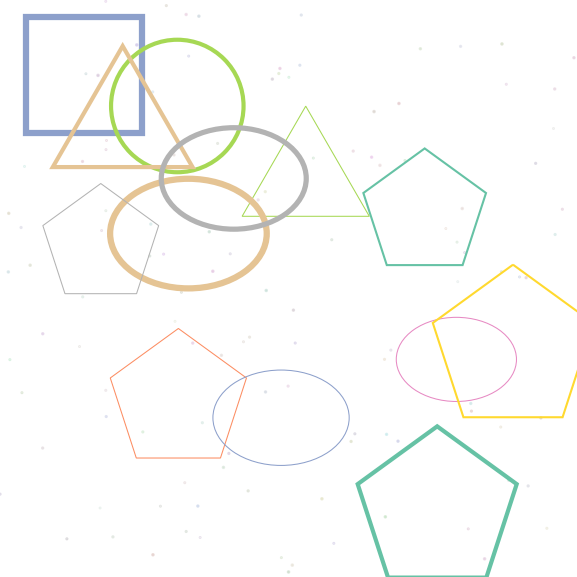[{"shape": "pentagon", "thickness": 1, "radius": 0.56, "center": [0.735, 0.63]}, {"shape": "pentagon", "thickness": 2, "radius": 0.72, "center": [0.757, 0.116]}, {"shape": "pentagon", "thickness": 0.5, "radius": 0.62, "center": [0.309, 0.306]}, {"shape": "oval", "thickness": 0.5, "radius": 0.59, "center": [0.487, 0.276]}, {"shape": "square", "thickness": 3, "radius": 0.5, "center": [0.146, 0.869]}, {"shape": "oval", "thickness": 0.5, "radius": 0.52, "center": [0.79, 0.377]}, {"shape": "triangle", "thickness": 0.5, "radius": 0.64, "center": [0.529, 0.688]}, {"shape": "circle", "thickness": 2, "radius": 0.57, "center": [0.307, 0.816]}, {"shape": "pentagon", "thickness": 1, "radius": 0.73, "center": [0.888, 0.395]}, {"shape": "oval", "thickness": 3, "radius": 0.68, "center": [0.326, 0.595]}, {"shape": "triangle", "thickness": 2, "radius": 0.7, "center": [0.212, 0.78]}, {"shape": "oval", "thickness": 2.5, "radius": 0.63, "center": [0.405, 0.69]}, {"shape": "pentagon", "thickness": 0.5, "radius": 0.53, "center": [0.174, 0.576]}]